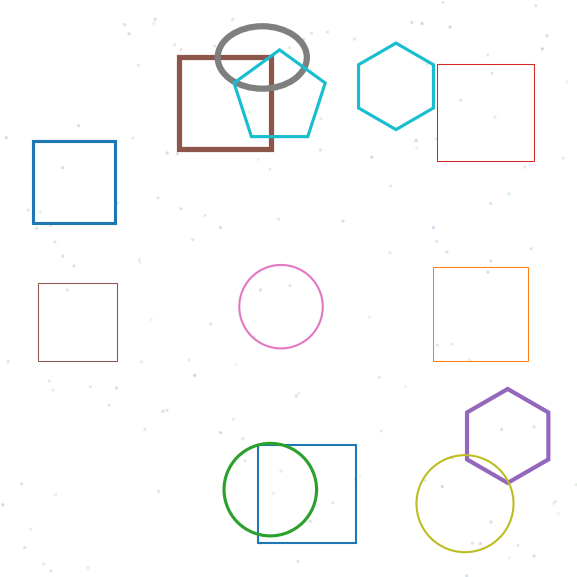[{"shape": "square", "thickness": 1.5, "radius": 0.35, "center": [0.128, 0.684]}, {"shape": "square", "thickness": 1, "radius": 0.42, "center": [0.531, 0.144]}, {"shape": "square", "thickness": 0.5, "radius": 0.41, "center": [0.832, 0.455]}, {"shape": "circle", "thickness": 1.5, "radius": 0.4, "center": [0.468, 0.151]}, {"shape": "square", "thickness": 0.5, "radius": 0.42, "center": [0.84, 0.804]}, {"shape": "hexagon", "thickness": 2, "radius": 0.41, "center": [0.879, 0.244]}, {"shape": "square", "thickness": 0.5, "radius": 0.34, "center": [0.134, 0.442]}, {"shape": "square", "thickness": 2.5, "radius": 0.4, "center": [0.389, 0.82]}, {"shape": "circle", "thickness": 1, "radius": 0.36, "center": [0.487, 0.468]}, {"shape": "oval", "thickness": 3, "radius": 0.39, "center": [0.454, 0.9]}, {"shape": "circle", "thickness": 1, "radius": 0.42, "center": [0.805, 0.127]}, {"shape": "pentagon", "thickness": 1.5, "radius": 0.42, "center": [0.484, 0.83]}, {"shape": "hexagon", "thickness": 1.5, "radius": 0.37, "center": [0.686, 0.85]}]